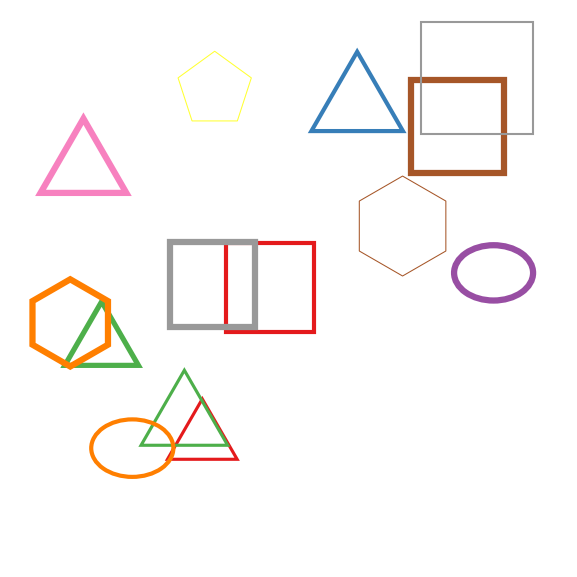[{"shape": "square", "thickness": 2, "radius": 0.38, "center": [0.467, 0.501]}, {"shape": "triangle", "thickness": 1.5, "radius": 0.35, "center": [0.35, 0.239]}, {"shape": "triangle", "thickness": 2, "radius": 0.46, "center": [0.618, 0.818]}, {"shape": "triangle", "thickness": 2.5, "radius": 0.37, "center": [0.176, 0.403]}, {"shape": "triangle", "thickness": 1.5, "radius": 0.43, "center": [0.319, 0.271]}, {"shape": "oval", "thickness": 3, "radius": 0.34, "center": [0.855, 0.527]}, {"shape": "hexagon", "thickness": 3, "radius": 0.38, "center": [0.122, 0.44]}, {"shape": "oval", "thickness": 2, "radius": 0.36, "center": [0.229, 0.223]}, {"shape": "pentagon", "thickness": 0.5, "radius": 0.33, "center": [0.372, 0.844]}, {"shape": "hexagon", "thickness": 0.5, "radius": 0.43, "center": [0.697, 0.608]}, {"shape": "square", "thickness": 3, "radius": 0.4, "center": [0.792, 0.78]}, {"shape": "triangle", "thickness": 3, "radius": 0.43, "center": [0.144, 0.708]}, {"shape": "square", "thickness": 3, "radius": 0.37, "center": [0.368, 0.506]}, {"shape": "square", "thickness": 1, "radius": 0.49, "center": [0.825, 0.864]}]